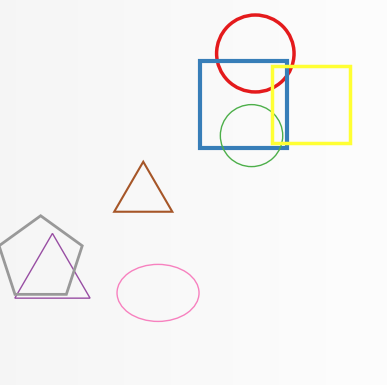[{"shape": "circle", "thickness": 2.5, "radius": 0.5, "center": [0.659, 0.861]}, {"shape": "square", "thickness": 3, "radius": 0.56, "center": [0.629, 0.729]}, {"shape": "circle", "thickness": 1, "radius": 0.4, "center": [0.649, 0.648]}, {"shape": "triangle", "thickness": 1, "radius": 0.56, "center": [0.135, 0.282]}, {"shape": "square", "thickness": 2.5, "radius": 0.5, "center": [0.802, 0.728]}, {"shape": "triangle", "thickness": 1.5, "radius": 0.43, "center": [0.37, 0.493]}, {"shape": "oval", "thickness": 1, "radius": 0.53, "center": [0.408, 0.239]}, {"shape": "pentagon", "thickness": 2, "radius": 0.56, "center": [0.105, 0.327]}]